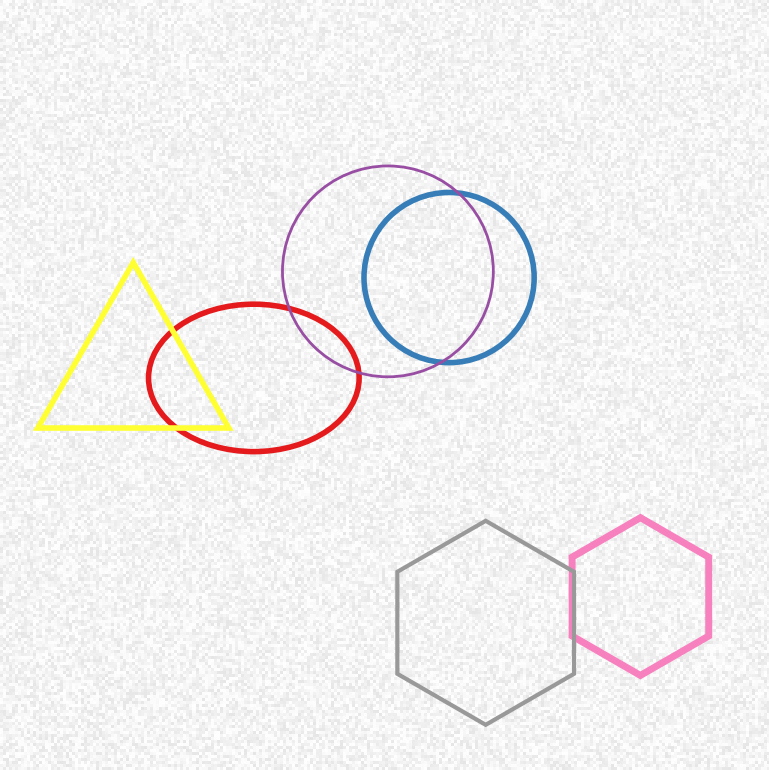[{"shape": "oval", "thickness": 2, "radius": 0.68, "center": [0.33, 0.509]}, {"shape": "circle", "thickness": 2, "radius": 0.55, "center": [0.583, 0.64]}, {"shape": "circle", "thickness": 1, "radius": 0.68, "center": [0.504, 0.648]}, {"shape": "triangle", "thickness": 2, "radius": 0.72, "center": [0.173, 0.516]}, {"shape": "hexagon", "thickness": 2.5, "radius": 0.51, "center": [0.832, 0.225]}, {"shape": "hexagon", "thickness": 1.5, "radius": 0.66, "center": [0.631, 0.191]}]